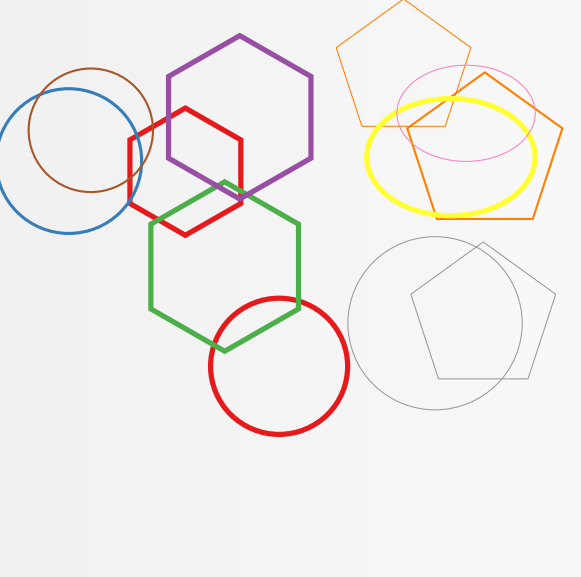[{"shape": "circle", "thickness": 2.5, "radius": 0.59, "center": [0.48, 0.365]}, {"shape": "hexagon", "thickness": 2.5, "radius": 0.55, "center": [0.319, 0.702]}, {"shape": "circle", "thickness": 1.5, "radius": 0.63, "center": [0.118, 0.72]}, {"shape": "hexagon", "thickness": 2.5, "radius": 0.73, "center": [0.387, 0.538]}, {"shape": "hexagon", "thickness": 2.5, "radius": 0.71, "center": [0.412, 0.796]}, {"shape": "pentagon", "thickness": 1, "radius": 0.7, "center": [0.834, 0.734]}, {"shape": "pentagon", "thickness": 0.5, "radius": 0.61, "center": [0.694, 0.879]}, {"shape": "oval", "thickness": 2.5, "radius": 0.72, "center": [0.776, 0.727]}, {"shape": "circle", "thickness": 1, "radius": 0.53, "center": [0.156, 0.774]}, {"shape": "oval", "thickness": 0.5, "radius": 0.6, "center": [0.802, 0.803]}, {"shape": "circle", "thickness": 0.5, "radius": 0.75, "center": [0.748, 0.439]}, {"shape": "pentagon", "thickness": 0.5, "radius": 0.66, "center": [0.831, 0.449]}]